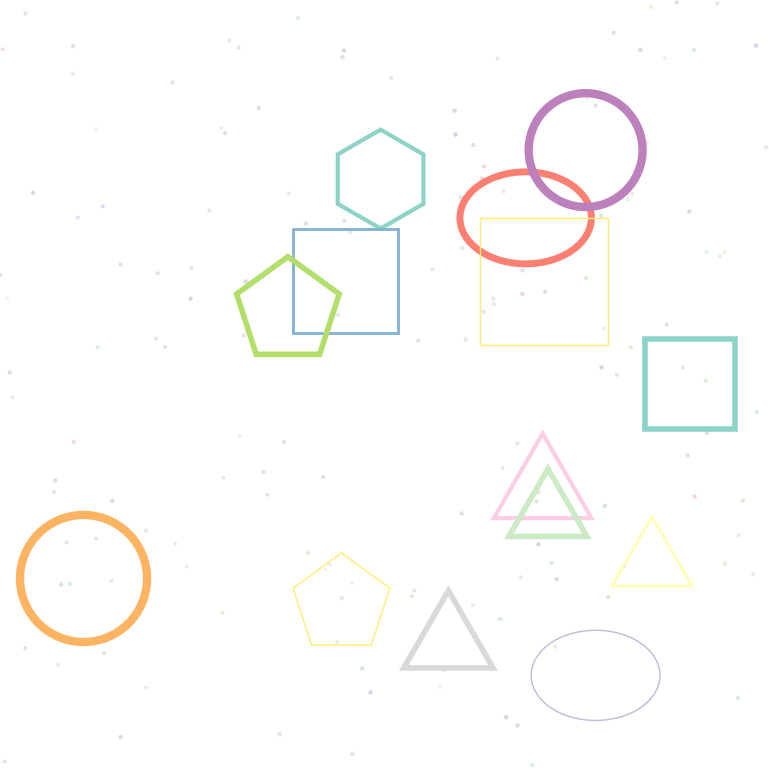[{"shape": "hexagon", "thickness": 1.5, "radius": 0.32, "center": [0.494, 0.767]}, {"shape": "square", "thickness": 2, "radius": 0.29, "center": [0.896, 0.501]}, {"shape": "triangle", "thickness": 1, "radius": 0.3, "center": [0.847, 0.269]}, {"shape": "oval", "thickness": 0.5, "radius": 0.42, "center": [0.773, 0.123]}, {"shape": "oval", "thickness": 2.5, "radius": 0.43, "center": [0.683, 0.717]}, {"shape": "square", "thickness": 1, "radius": 0.34, "center": [0.449, 0.635]}, {"shape": "circle", "thickness": 3, "radius": 0.41, "center": [0.108, 0.249]}, {"shape": "pentagon", "thickness": 2, "radius": 0.35, "center": [0.374, 0.597]}, {"shape": "triangle", "thickness": 1.5, "radius": 0.37, "center": [0.705, 0.364]}, {"shape": "triangle", "thickness": 2, "radius": 0.33, "center": [0.582, 0.166]}, {"shape": "circle", "thickness": 3, "radius": 0.37, "center": [0.761, 0.805]}, {"shape": "triangle", "thickness": 2, "radius": 0.29, "center": [0.712, 0.333]}, {"shape": "pentagon", "thickness": 0.5, "radius": 0.33, "center": [0.443, 0.216]}, {"shape": "square", "thickness": 0.5, "radius": 0.41, "center": [0.706, 0.635]}]